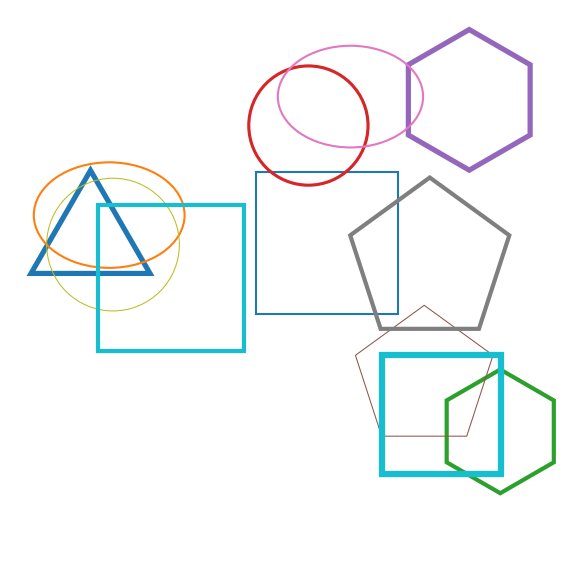[{"shape": "triangle", "thickness": 2.5, "radius": 0.59, "center": [0.157, 0.585]}, {"shape": "square", "thickness": 1, "radius": 0.61, "center": [0.566, 0.578]}, {"shape": "oval", "thickness": 1, "radius": 0.65, "center": [0.189, 0.627]}, {"shape": "hexagon", "thickness": 2, "radius": 0.54, "center": [0.866, 0.252]}, {"shape": "circle", "thickness": 1.5, "radius": 0.52, "center": [0.534, 0.782]}, {"shape": "hexagon", "thickness": 2.5, "radius": 0.61, "center": [0.813, 0.826]}, {"shape": "pentagon", "thickness": 0.5, "radius": 0.63, "center": [0.735, 0.345]}, {"shape": "oval", "thickness": 1, "radius": 0.63, "center": [0.607, 0.832]}, {"shape": "pentagon", "thickness": 2, "radius": 0.72, "center": [0.744, 0.547]}, {"shape": "circle", "thickness": 0.5, "radius": 0.57, "center": [0.196, 0.576]}, {"shape": "square", "thickness": 2, "radius": 0.63, "center": [0.296, 0.518]}, {"shape": "square", "thickness": 3, "radius": 0.51, "center": [0.764, 0.282]}]